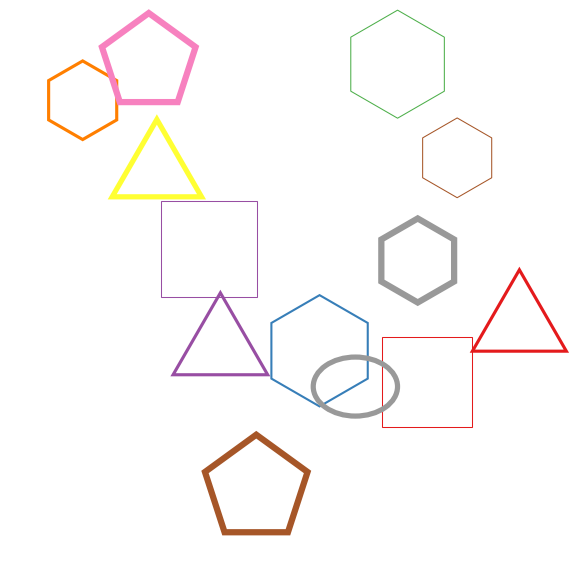[{"shape": "triangle", "thickness": 1.5, "radius": 0.47, "center": [0.899, 0.438]}, {"shape": "square", "thickness": 0.5, "radius": 0.39, "center": [0.74, 0.338]}, {"shape": "hexagon", "thickness": 1, "radius": 0.48, "center": [0.553, 0.392]}, {"shape": "hexagon", "thickness": 0.5, "radius": 0.47, "center": [0.688, 0.888]}, {"shape": "square", "thickness": 0.5, "radius": 0.42, "center": [0.362, 0.568]}, {"shape": "triangle", "thickness": 1.5, "radius": 0.47, "center": [0.382, 0.397]}, {"shape": "hexagon", "thickness": 1.5, "radius": 0.34, "center": [0.143, 0.826]}, {"shape": "triangle", "thickness": 2.5, "radius": 0.45, "center": [0.272, 0.703]}, {"shape": "hexagon", "thickness": 0.5, "radius": 0.35, "center": [0.792, 0.726]}, {"shape": "pentagon", "thickness": 3, "radius": 0.47, "center": [0.444, 0.153]}, {"shape": "pentagon", "thickness": 3, "radius": 0.43, "center": [0.258, 0.891]}, {"shape": "hexagon", "thickness": 3, "radius": 0.36, "center": [0.723, 0.548]}, {"shape": "oval", "thickness": 2.5, "radius": 0.36, "center": [0.615, 0.33]}]